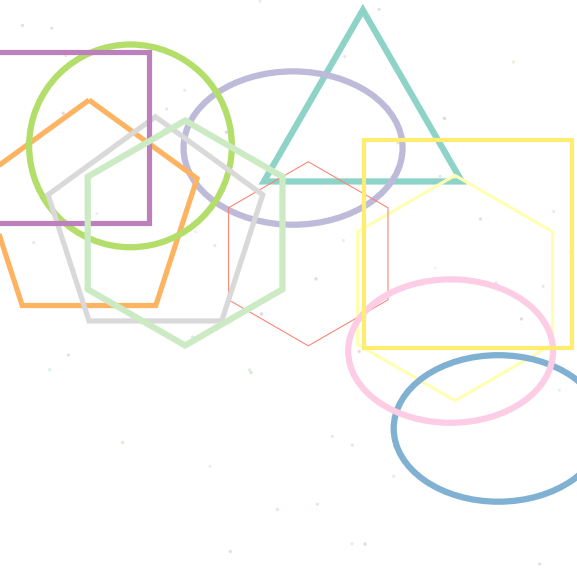[{"shape": "triangle", "thickness": 3, "radius": 0.99, "center": [0.628, 0.784]}, {"shape": "hexagon", "thickness": 1.5, "radius": 0.98, "center": [0.788, 0.5]}, {"shape": "oval", "thickness": 3, "radius": 0.95, "center": [0.507, 0.743]}, {"shape": "hexagon", "thickness": 0.5, "radius": 0.8, "center": [0.534, 0.56]}, {"shape": "oval", "thickness": 3, "radius": 0.91, "center": [0.863, 0.257]}, {"shape": "pentagon", "thickness": 2.5, "radius": 0.98, "center": [0.154, 0.629]}, {"shape": "circle", "thickness": 3, "radius": 0.88, "center": [0.226, 0.747]}, {"shape": "oval", "thickness": 3, "radius": 0.89, "center": [0.78, 0.391]}, {"shape": "pentagon", "thickness": 2.5, "radius": 0.98, "center": [0.269, 0.601]}, {"shape": "square", "thickness": 2.5, "radius": 0.74, "center": [0.111, 0.761]}, {"shape": "hexagon", "thickness": 3, "radius": 0.97, "center": [0.321, 0.596]}, {"shape": "square", "thickness": 2, "radius": 0.9, "center": [0.811, 0.577]}]